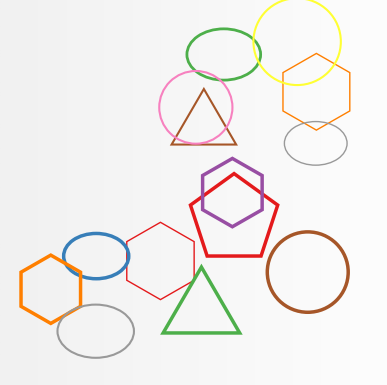[{"shape": "hexagon", "thickness": 1, "radius": 0.5, "center": [0.414, 0.322]}, {"shape": "pentagon", "thickness": 2.5, "radius": 0.59, "center": [0.604, 0.431]}, {"shape": "oval", "thickness": 2.5, "radius": 0.42, "center": [0.248, 0.335]}, {"shape": "triangle", "thickness": 2.5, "radius": 0.57, "center": [0.52, 0.192]}, {"shape": "oval", "thickness": 2, "radius": 0.48, "center": [0.577, 0.858]}, {"shape": "hexagon", "thickness": 2.5, "radius": 0.44, "center": [0.6, 0.5]}, {"shape": "hexagon", "thickness": 2.5, "radius": 0.44, "center": [0.131, 0.249]}, {"shape": "hexagon", "thickness": 1, "radius": 0.5, "center": [0.816, 0.762]}, {"shape": "circle", "thickness": 1.5, "radius": 0.56, "center": [0.767, 0.892]}, {"shape": "triangle", "thickness": 1.5, "radius": 0.48, "center": [0.526, 0.673]}, {"shape": "circle", "thickness": 2.5, "radius": 0.52, "center": [0.794, 0.293]}, {"shape": "circle", "thickness": 1.5, "radius": 0.47, "center": [0.505, 0.721]}, {"shape": "oval", "thickness": 1.5, "radius": 0.49, "center": [0.247, 0.14]}, {"shape": "oval", "thickness": 1, "radius": 0.4, "center": [0.815, 0.628]}]